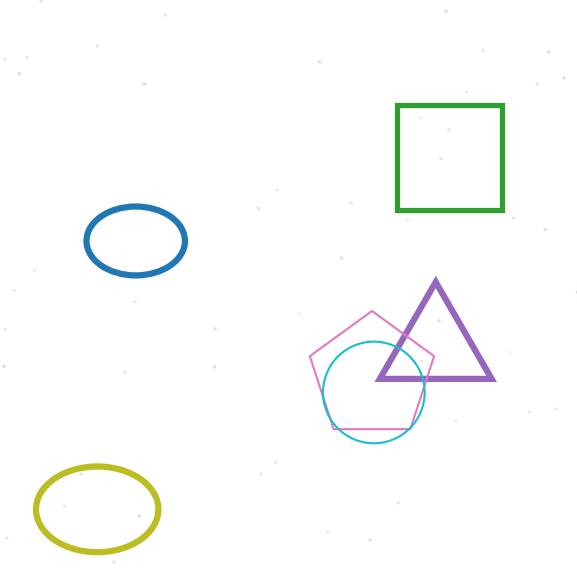[{"shape": "oval", "thickness": 3, "radius": 0.43, "center": [0.235, 0.582]}, {"shape": "square", "thickness": 2.5, "radius": 0.45, "center": [0.778, 0.726]}, {"shape": "triangle", "thickness": 3, "radius": 0.56, "center": [0.755, 0.399]}, {"shape": "pentagon", "thickness": 1, "radius": 0.57, "center": [0.644, 0.348]}, {"shape": "oval", "thickness": 3, "radius": 0.53, "center": [0.168, 0.117]}, {"shape": "circle", "thickness": 1, "radius": 0.44, "center": [0.647, 0.32]}]